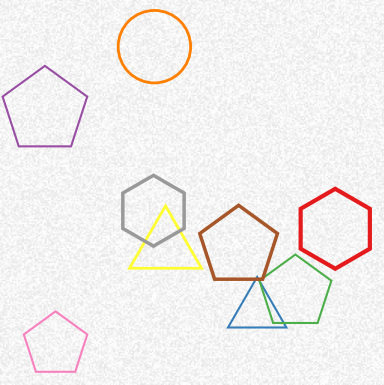[{"shape": "hexagon", "thickness": 3, "radius": 0.52, "center": [0.871, 0.406]}, {"shape": "triangle", "thickness": 1.5, "radius": 0.44, "center": [0.668, 0.193]}, {"shape": "pentagon", "thickness": 1.5, "radius": 0.49, "center": [0.767, 0.241]}, {"shape": "pentagon", "thickness": 1.5, "radius": 0.58, "center": [0.117, 0.713]}, {"shape": "circle", "thickness": 2, "radius": 0.47, "center": [0.401, 0.879]}, {"shape": "triangle", "thickness": 2, "radius": 0.54, "center": [0.43, 0.357]}, {"shape": "pentagon", "thickness": 2.5, "radius": 0.53, "center": [0.62, 0.361]}, {"shape": "pentagon", "thickness": 1.5, "radius": 0.43, "center": [0.144, 0.104]}, {"shape": "hexagon", "thickness": 2.5, "radius": 0.46, "center": [0.399, 0.453]}]